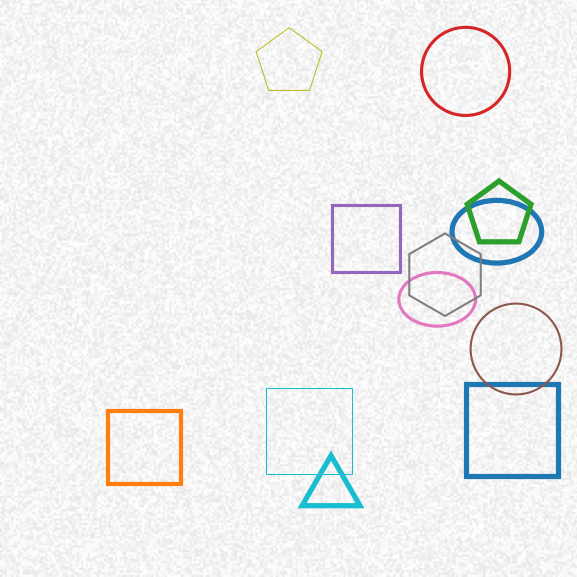[{"shape": "oval", "thickness": 2.5, "radius": 0.39, "center": [0.86, 0.598]}, {"shape": "square", "thickness": 2.5, "radius": 0.4, "center": [0.886, 0.254]}, {"shape": "square", "thickness": 2, "radius": 0.32, "center": [0.25, 0.224]}, {"shape": "pentagon", "thickness": 2.5, "radius": 0.29, "center": [0.864, 0.627]}, {"shape": "circle", "thickness": 1.5, "radius": 0.38, "center": [0.806, 0.876]}, {"shape": "square", "thickness": 1.5, "radius": 0.29, "center": [0.634, 0.586]}, {"shape": "circle", "thickness": 1, "radius": 0.39, "center": [0.894, 0.395]}, {"shape": "oval", "thickness": 1.5, "radius": 0.33, "center": [0.757, 0.481]}, {"shape": "hexagon", "thickness": 1, "radius": 0.36, "center": [0.771, 0.523]}, {"shape": "pentagon", "thickness": 0.5, "radius": 0.3, "center": [0.501, 0.891]}, {"shape": "square", "thickness": 0.5, "radius": 0.37, "center": [0.535, 0.253]}, {"shape": "triangle", "thickness": 2.5, "radius": 0.29, "center": [0.573, 0.152]}]